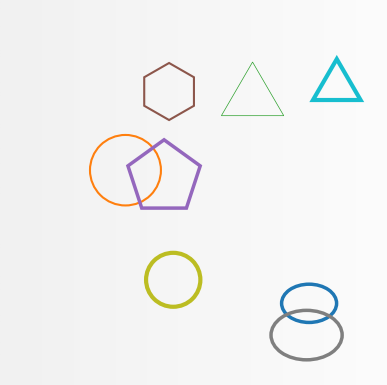[{"shape": "oval", "thickness": 2.5, "radius": 0.35, "center": [0.798, 0.212]}, {"shape": "circle", "thickness": 1.5, "radius": 0.46, "center": [0.324, 0.558]}, {"shape": "triangle", "thickness": 0.5, "radius": 0.46, "center": [0.652, 0.746]}, {"shape": "pentagon", "thickness": 2.5, "radius": 0.49, "center": [0.423, 0.539]}, {"shape": "hexagon", "thickness": 1.5, "radius": 0.37, "center": [0.436, 0.762]}, {"shape": "oval", "thickness": 2.5, "radius": 0.46, "center": [0.791, 0.13]}, {"shape": "circle", "thickness": 3, "radius": 0.35, "center": [0.447, 0.273]}, {"shape": "triangle", "thickness": 3, "radius": 0.35, "center": [0.869, 0.776]}]